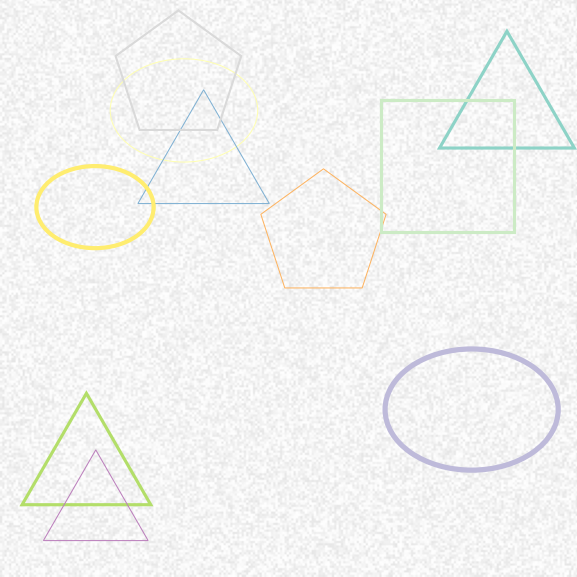[{"shape": "triangle", "thickness": 1.5, "radius": 0.67, "center": [0.878, 0.81]}, {"shape": "oval", "thickness": 0.5, "radius": 0.64, "center": [0.319, 0.808]}, {"shape": "oval", "thickness": 2.5, "radius": 0.75, "center": [0.817, 0.29]}, {"shape": "triangle", "thickness": 0.5, "radius": 0.66, "center": [0.353, 0.712]}, {"shape": "pentagon", "thickness": 0.5, "radius": 0.57, "center": [0.56, 0.593]}, {"shape": "triangle", "thickness": 1.5, "radius": 0.64, "center": [0.15, 0.189]}, {"shape": "pentagon", "thickness": 1, "radius": 0.57, "center": [0.309, 0.867]}, {"shape": "triangle", "thickness": 0.5, "radius": 0.52, "center": [0.166, 0.115]}, {"shape": "square", "thickness": 1.5, "radius": 0.57, "center": [0.775, 0.712]}, {"shape": "oval", "thickness": 2, "radius": 0.51, "center": [0.165, 0.64]}]